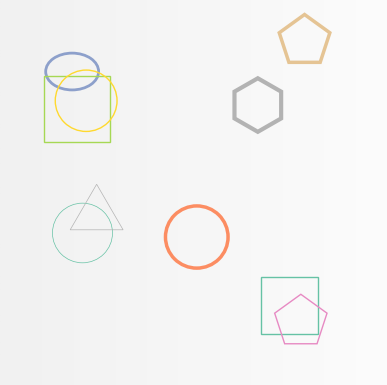[{"shape": "circle", "thickness": 0.5, "radius": 0.39, "center": [0.213, 0.395]}, {"shape": "square", "thickness": 1, "radius": 0.37, "center": [0.748, 0.206]}, {"shape": "circle", "thickness": 2.5, "radius": 0.4, "center": [0.508, 0.384]}, {"shape": "oval", "thickness": 2, "radius": 0.34, "center": [0.186, 0.814]}, {"shape": "pentagon", "thickness": 1, "radius": 0.36, "center": [0.776, 0.165]}, {"shape": "square", "thickness": 1, "radius": 0.43, "center": [0.199, 0.716]}, {"shape": "circle", "thickness": 1, "radius": 0.4, "center": [0.222, 0.738]}, {"shape": "pentagon", "thickness": 2.5, "radius": 0.34, "center": [0.786, 0.894]}, {"shape": "hexagon", "thickness": 3, "radius": 0.35, "center": [0.665, 0.727]}, {"shape": "triangle", "thickness": 0.5, "radius": 0.39, "center": [0.249, 0.443]}]